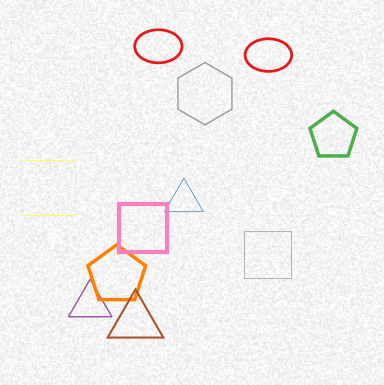[{"shape": "oval", "thickness": 2, "radius": 0.3, "center": [0.697, 0.857]}, {"shape": "oval", "thickness": 2, "radius": 0.31, "center": [0.411, 0.88]}, {"shape": "triangle", "thickness": 0.5, "radius": 0.29, "center": [0.478, 0.479]}, {"shape": "pentagon", "thickness": 2.5, "radius": 0.32, "center": [0.866, 0.647]}, {"shape": "triangle", "thickness": 1, "radius": 0.33, "center": [0.234, 0.21]}, {"shape": "pentagon", "thickness": 2.5, "radius": 0.39, "center": [0.303, 0.286]}, {"shape": "square", "thickness": 0.5, "radius": 0.35, "center": [0.125, 0.514]}, {"shape": "triangle", "thickness": 1.5, "radius": 0.42, "center": [0.352, 0.165]}, {"shape": "square", "thickness": 3, "radius": 0.31, "center": [0.372, 0.408]}, {"shape": "hexagon", "thickness": 1, "radius": 0.4, "center": [0.532, 0.757]}, {"shape": "square", "thickness": 0.5, "radius": 0.3, "center": [0.695, 0.339]}]